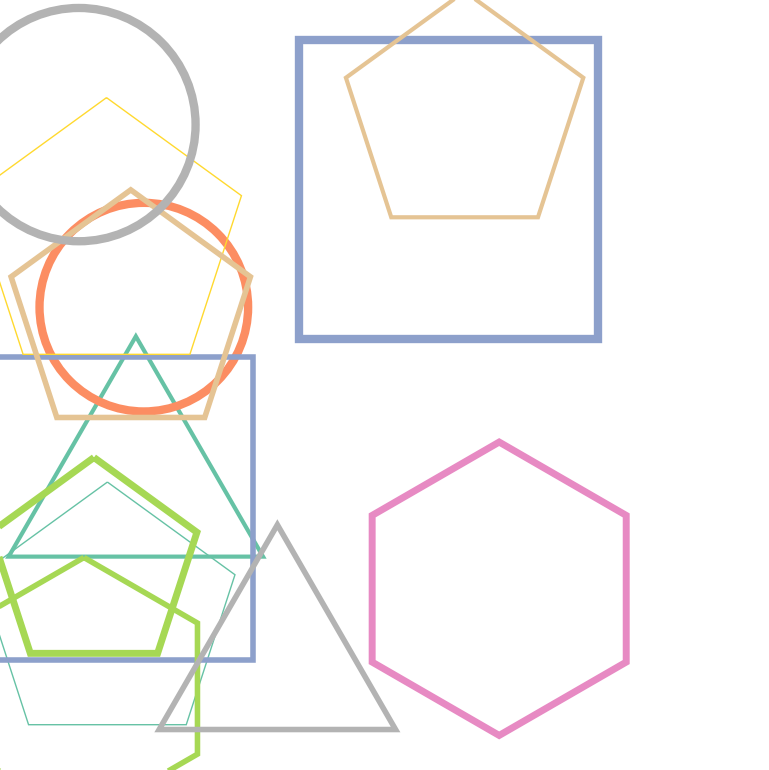[{"shape": "pentagon", "thickness": 0.5, "radius": 0.87, "center": [0.139, 0.2]}, {"shape": "triangle", "thickness": 1.5, "radius": 0.95, "center": [0.176, 0.372]}, {"shape": "circle", "thickness": 3, "radius": 0.68, "center": [0.187, 0.601]}, {"shape": "square", "thickness": 2, "radius": 0.98, "center": [0.132, 0.34]}, {"shape": "square", "thickness": 3, "radius": 0.97, "center": [0.583, 0.754]}, {"shape": "hexagon", "thickness": 2.5, "radius": 0.95, "center": [0.648, 0.235]}, {"shape": "pentagon", "thickness": 2.5, "radius": 0.7, "center": [0.122, 0.265]}, {"shape": "hexagon", "thickness": 2, "radius": 0.85, "center": [0.109, 0.106]}, {"shape": "pentagon", "thickness": 0.5, "radius": 0.92, "center": [0.138, 0.689]}, {"shape": "pentagon", "thickness": 1.5, "radius": 0.81, "center": [0.603, 0.849]}, {"shape": "pentagon", "thickness": 2, "radius": 0.82, "center": [0.17, 0.59]}, {"shape": "circle", "thickness": 3, "radius": 0.76, "center": [0.103, 0.838]}, {"shape": "triangle", "thickness": 2, "radius": 0.89, "center": [0.36, 0.141]}]